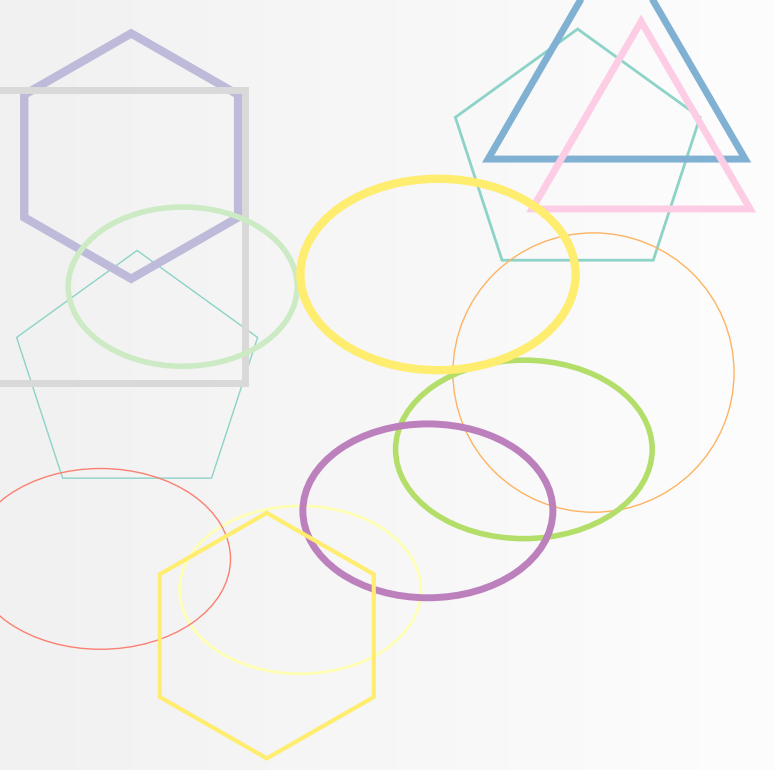[{"shape": "pentagon", "thickness": 1, "radius": 0.83, "center": [0.745, 0.796]}, {"shape": "pentagon", "thickness": 0.5, "radius": 0.82, "center": [0.177, 0.511]}, {"shape": "oval", "thickness": 1, "radius": 0.78, "center": [0.387, 0.234]}, {"shape": "hexagon", "thickness": 3, "radius": 0.8, "center": [0.169, 0.797]}, {"shape": "oval", "thickness": 0.5, "radius": 0.84, "center": [0.13, 0.274]}, {"shape": "triangle", "thickness": 2.5, "radius": 0.96, "center": [0.796, 0.889]}, {"shape": "circle", "thickness": 0.5, "radius": 0.91, "center": [0.766, 0.516]}, {"shape": "oval", "thickness": 2, "radius": 0.83, "center": [0.676, 0.416]}, {"shape": "triangle", "thickness": 2.5, "radius": 0.81, "center": [0.827, 0.81]}, {"shape": "square", "thickness": 2.5, "radius": 0.95, "center": [0.126, 0.693]}, {"shape": "oval", "thickness": 2.5, "radius": 0.81, "center": [0.552, 0.337]}, {"shape": "oval", "thickness": 2, "radius": 0.74, "center": [0.236, 0.628]}, {"shape": "hexagon", "thickness": 1.5, "radius": 0.8, "center": [0.344, 0.174]}, {"shape": "oval", "thickness": 3, "radius": 0.89, "center": [0.565, 0.644]}]